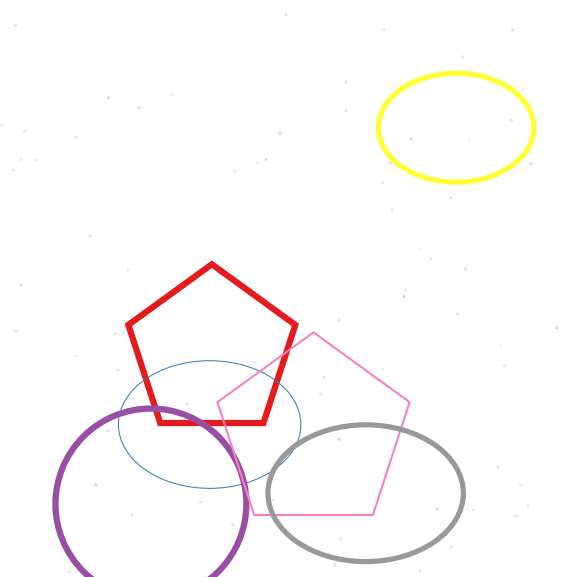[{"shape": "pentagon", "thickness": 3, "radius": 0.76, "center": [0.367, 0.39]}, {"shape": "oval", "thickness": 0.5, "radius": 0.79, "center": [0.363, 0.264]}, {"shape": "circle", "thickness": 3, "radius": 0.83, "center": [0.261, 0.126]}, {"shape": "oval", "thickness": 2.5, "radius": 0.67, "center": [0.79, 0.778]}, {"shape": "pentagon", "thickness": 1, "radius": 0.87, "center": [0.543, 0.249]}, {"shape": "oval", "thickness": 2.5, "radius": 0.85, "center": [0.633, 0.145]}]